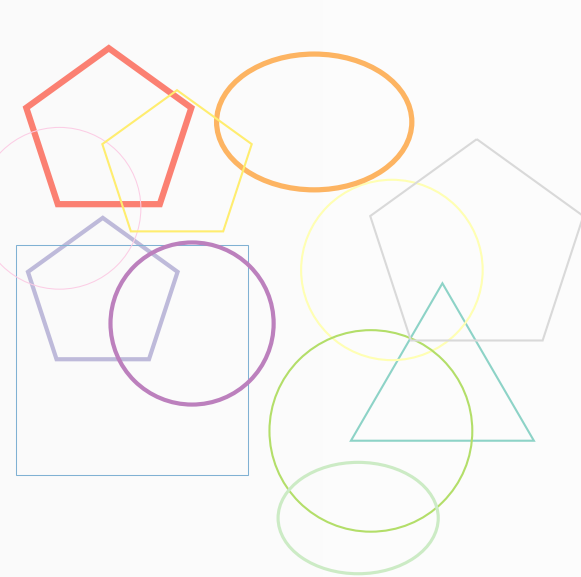[{"shape": "triangle", "thickness": 1, "radius": 0.91, "center": [0.761, 0.327]}, {"shape": "circle", "thickness": 1, "radius": 0.78, "center": [0.674, 0.532]}, {"shape": "pentagon", "thickness": 2, "radius": 0.68, "center": [0.177, 0.487]}, {"shape": "pentagon", "thickness": 3, "radius": 0.75, "center": [0.187, 0.766]}, {"shape": "square", "thickness": 0.5, "radius": 1.0, "center": [0.227, 0.376]}, {"shape": "oval", "thickness": 2.5, "radius": 0.84, "center": [0.541, 0.788]}, {"shape": "circle", "thickness": 1, "radius": 0.87, "center": [0.638, 0.253]}, {"shape": "circle", "thickness": 0.5, "radius": 0.7, "center": [0.102, 0.638]}, {"shape": "pentagon", "thickness": 1, "radius": 0.96, "center": [0.82, 0.565]}, {"shape": "circle", "thickness": 2, "radius": 0.7, "center": [0.33, 0.439]}, {"shape": "oval", "thickness": 1.5, "radius": 0.69, "center": [0.616, 0.102]}, {"shape": "pentagon", "thickness": 1, "radius": 0.68, "center": [0.305, 0.708]}]